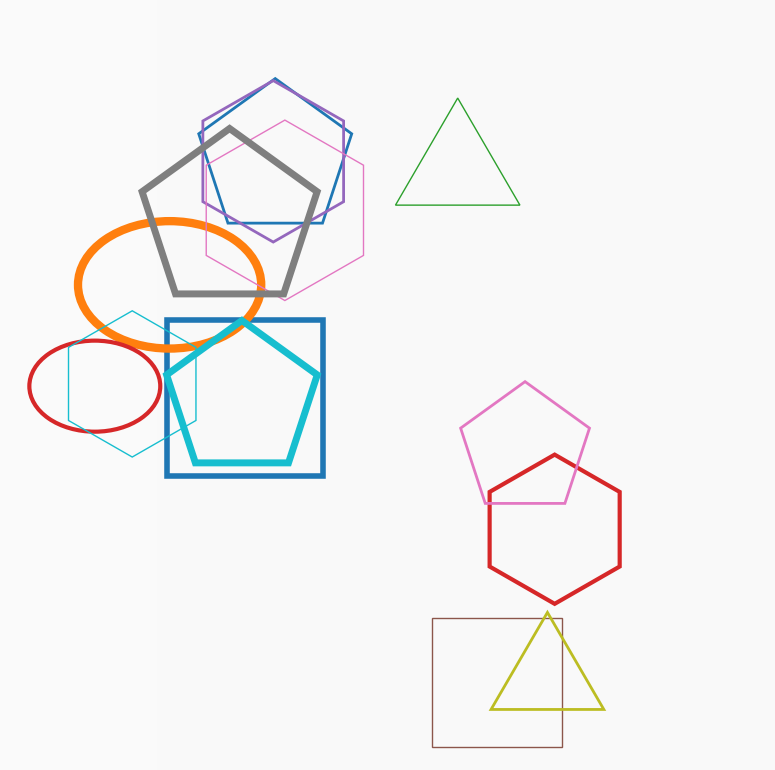[{"shape": "pentagon", "thickness": 1, "radius": 0.52, "center": [0.355, 0.794]}, {"shape": "square", "thickness": 2, "radius": 0.5, "center": [0.316, 0.483]}, {"shape": "oval", "thickness": 3, "radius": 0.59, "center": [0.219, 0.63]}, {"shape": "triangle", "thickness": 0.5, "radius": 0.46, "center": [0.591, 0.78]}, {"shape": "oval", "thickness": 1.5, "radius": 0.42, "center": [0.122, 0.498]}, {"shape": "hexagon", "thickness": 1.5, "radius": 0.48, "center": [0.716, 0.313]}, {"shape": "hexagon", "thickness": 1, "radius": 0.52, "center": [0.353, 0.79]}, {"shape": "square", "thickness": 0.5, "radius": 0.42, "center": [0.642, 0.114]}, {"shape": "hexagon", "thickness": 0.5, "radius": 0.59, "center": [0.368, 0.727]}, {"shape": "pentagon", "thickness": 1, "radius": 0.44, "center": [0.678, 0.417]}, {"shape": "pentagon", "thickness": 2.5, "radius": 0.59, "center": [0.296, 0.714]}, {"shape": "triangle", "thickness": 1, "radius": 0.42, "center": [0.706, 0.121]}, {"shape": "pentagon", "thickness": 2.5, "radius": 0.51, "center": [0.312, 0.482]}, {"shape": "hexagon", "thickness": 0.5, "radius": 0.47, "center": [0.171, 0.501]}]